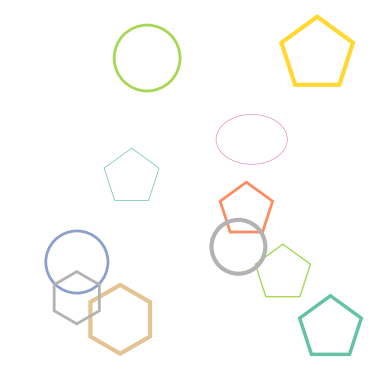[{"shape": "pentagon", "thickness": 2.5, "radius": 0.42, "center": [0.858, 0.148]}, {"shape": "pentagon", "thickness": 0.5, "radius": 0.38, "center": [0.342, 0.54]}, {"shape": "pentagon", "thickness": 2, "radius": 0.36, "center": [0.64, 0.455]}, {"shape": "circle", "thickness": 2, "radius": 0.4, "center": [0.2, 0.319]}, {"shape": "oval", "thickness": 0.5, "radius": 0.46, "center": [0.654, 0.638]}, {"shape": "pentagon", "thickness": 1, "radius": 0.38, "center": [0.735, 0.29]}, {"shape": "circle", "thickness": 2, "radius": 0.43, "center": [0.382, 0.849]}, {"shape": "pentagon", "thickness": 3, "radius": 0.49, "center": [0.824, 0.859]}, {"shape": "hexagon", "thickness": 3, "radius": 0.45, "center": [0.312, 0.171]}, {"shape": "hexagon", "thickness": 2, "radius": 0.34, "center": [0.199, 0.227]}, {"shape": "circle", "thickness": 3, "radius": 0.35, "center": [0.619, 0.359]}]